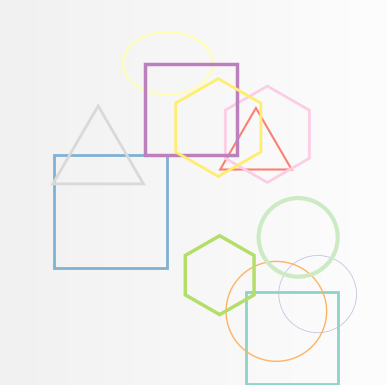[{"shape": "square", "thickness": 2, "radius": 0.6, "center": [0.754, 0.122]}, {"shape": "oval", "thickness": 1.5, "radius": 0.58, "center": [0.433, 0.836]}, {"shape": "circle", "thickness": 0.5, "radius": 0.5, "center": [0.82, 0.236]}, {"shape": "triangle", "thickness": 1.5, "radius": 0.53, "center": [0.66, 0.613]}, {"shape": "square", "thickness": 2, "radius": 0.73, "center": [0.285, 0.451]}, {"shape": "circle", "thickness": 1, "radius": 0.65, "center": [0.713, 0.191]}, {"shape": "hexagon", "thickness": 2.5, "radius": 0.51, "center": [0.567, 0.285]}, {"shape": "hexagon", "thickness": 2, "radius": 0.63, "center": [0.69, 0.651]}, {"shape": "triangle", "thickness": 2, "radius": 0.68, "center": [0.253, 0.59]}, {"shape": "square", "thickness": 2.5, "radius": 0.59, "center": [0.494, 0.716]}, {"shape": "circle", "thickness": 3, "radius": 0.51, "center": [0.769, 0.383]}, {"shape": "hexagon", "thickness": 2, "radius": 0.63, "center": [0.563, 0.669]}]